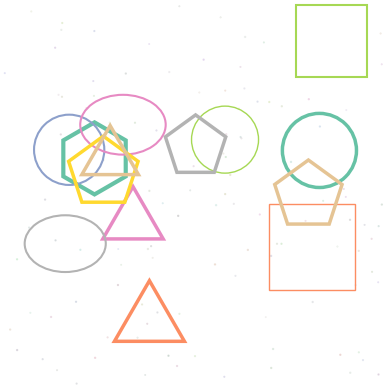[{"shape": "hexagon", "thickness": 3, "radius": 0.47, "center": [0.246, 0.589]}, {"shape": "circle", "thickness": 2.5, "radius": 0.48, "center": [0.83, 0.609]}, {"shape": "triangle", "thickness": 2.5, "radius": 0.52, "center": [0.388, 0.166]}, {"shape": "square", "thickness": 1, "radius": 0.56, "center": [0.811, 0.359]}, {"shape": "circle", "thickness": 1.5, "radius": 0.46, "center": [0.18, 0.611]}, {"shape": "triangle", "thickness": 2.5, "radius": 0.45, "center": [0.345, 0.425]}, {"shape": "oval", "thickness": 1.5, "radius": 0.55, "center": [0.319, 0.676]}, {"shape": "circle", "thickness": 1, "radius": 0.44, "center": [0.585, 0.637]}, {"shape": "square", "thickness": 1.5, "radius": 0.47, "center": [0.861, 0.893]}, {"shape": "pentagon", "thickness": 2.5, "radius": 0.47, "center": [0.268, 0.552]}, {"shape": "pentagon", "thickness": 2.5, "radius": 0.46, "center": [0.801, 0.492]}, {"shape": "triangle", "thickness": 2.5, "radius": 0.42, "center": [0.286, 0.589]}, {"shape": "oval", "thickness": 1.5, "radius": 0.53, "center": [0.169, 0.367]}, {"shape": "pentagon", "thickness": 2.5, "radius": 0.41, "center": [0.508, 0.619]}]